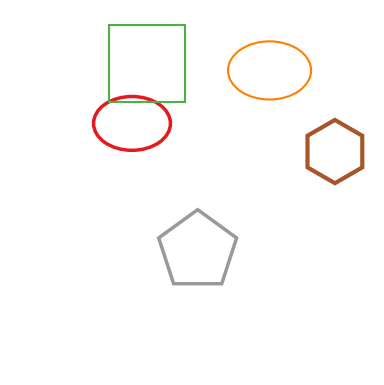[{"shape": "oval", "thickness": 2.5, "radius": 0.5, "center": [0.343, 0.679]}, {"shape": "square", "thickness": 1.5, "radius": 0.5, "center": [0.382, 0.836]}, {"shape": "oval", "thickness": 1.5, "radius": 0.54, "center": [0.7, 0.817]}, {"shape": "hexagon", "thickness": 3, "radius": 0.41, "center": [0.87, 0.606]}, {"shape": "pentagon", "thickness": 2.5, "radius": 0.53, "center": [0.513, 0.349]}]